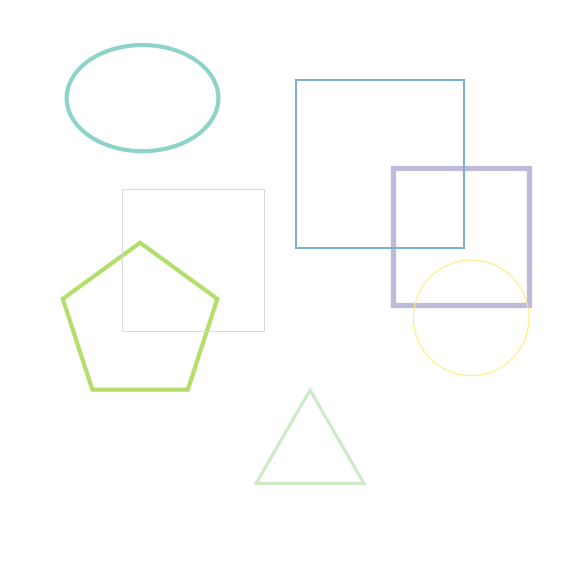[{"shape": "oval", "thickness": 2, "radius": 0.66, "center": [0.247, 0.829]}, {"shape": "square", "thickness": 2.5, "radius": 0.59, "center": [0.798, 0.59]}, {"shape": "square", "thickness": 1, "radius": 0.73, "center": [0.658, 0.715]}, {"shape": "pentagon", "thickness": 2, "radius": 0.7, "center": [0.243, 0.438]}, {"shape": "square", "thickness": 0.5, "radius": 0.61, "center": [0.335, 0.549]}, {"shape": "triangle", "thickness": 1.5, "radius": 0.54, "center": [0.537, 0.216]}, {"shape": "circle", "thickness": 0.5, "radius": 0.5, "center": [0.816, 0.449]}]